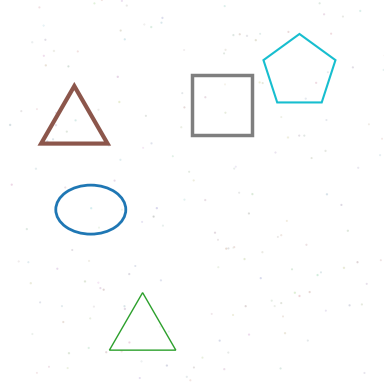[{"shape": "oval", "thickness": 2, "radius": 0.45, "center": [0.236, 0.456]}, {"shape": "triangle", "thickness": 1, "radius": 0.5, "center": [0.37, 0.14]}, {"shape": "triangle", "thickness": 3, "radius": 0.5, "center": [0.193, 0.677]}, {"shape": "square", "thickness": 2.5, "radius": 0.39, "center": [0.577, 0.728]}, {"shape": "pentagon", "thickness": 1.5, "radius": 0.49, "center": [0.778, 0.813]}]